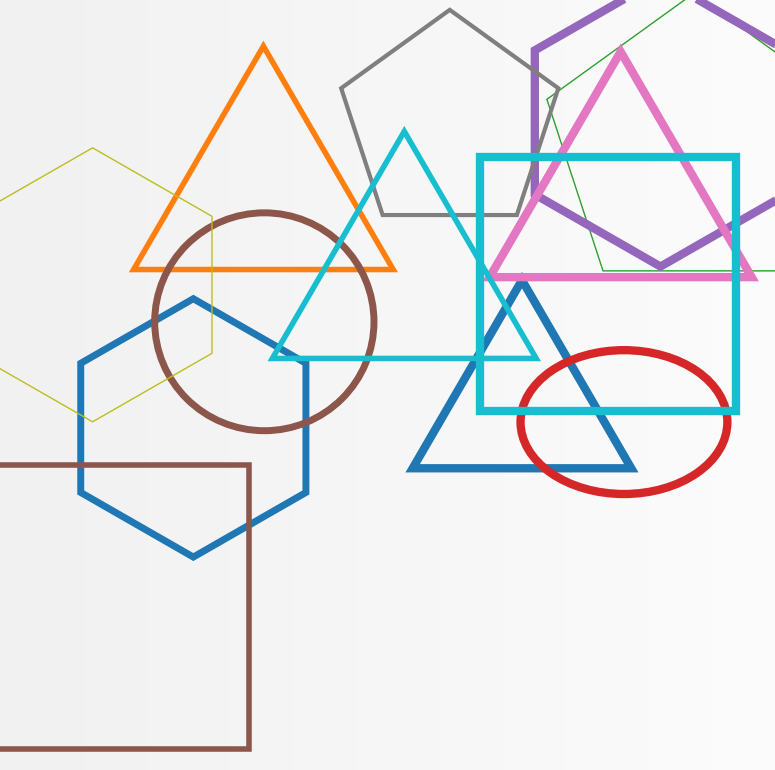[{"shape": "triangle", "thickness": 3, "radius": 0.81, "center": [0.674, 0.473]}, {"shape": "hexagon", "thickness": 2.5, "radius": 0.84, "center": [0.249, 0.444]}, {"shape": "triangle", "thickness": 2, "radius": 0.97, "center": [0.34, 0.747]}, {"shape": "pentagon", "thickness": 0.5, "radius": 1.0, "center": [0.895, 0.809]}, {"shape": "oval", "thickness": 3, "radius": 0.67, "center": [0.805, 0.452]}, {"shape": "hexagon", "thickness": 3, "radius": 0.94, "center": [0.852, 0.841]}, {"shape": "circle", "thickness": 2.5, "radius": 0.71, "center": [0.341, 0.582]}, {"shape": "square", "thickness": 2, "radius": 0.92, "center": [0.137, 0.211]}, {"shape": "triangle", "thickness": 3, "radius": 0.98, "center": [0.801, 0.738]}, {"shape": "pentagon", "thickness": 1.5, "radius": 0.74, "center": [0.58, 0.84]}, {"shape": "hexagon", "thickness": 0.5, "radius": 0.89, "center": [0.119, 0.63]}, {"shape": "triangle", "thickness": 2, "radius": 0.98, "center": [0.522, 0.633]}, {"shape": "square", "thickness": 3, "radius": 0.83, "center": [0.785, 0.631]}]